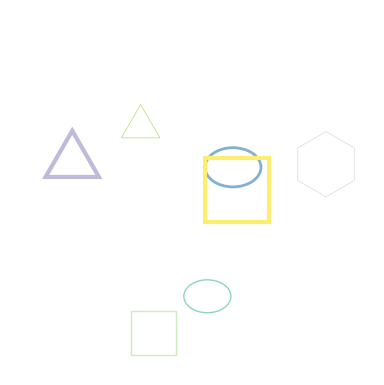[{"shape": "oval", "thickness": 1, "radius": 0.31, "center": [0.539, 0.23]}, {"shape": "triangle", "thickness": 3, "radius": 0.4, "center": [0.188, 0.58]}, {"shape": "oval", "thickness": 2, "radius": 0.36, "center": [0.605, 0.565]}, {"shape": "triangle", "thickness": 0.5, "radius": 0.29, "center": [0.365, 0.671]}, {"shape": "hexagon", "thickness": 0.5, "radius": 0.42, "center": [0.847, 0.573]}, {"shape": "square", "thickness": 1, "radius": 0.29, "center": [0.399, 0.135]}, {"shape": "square", "thickness": 3, "radius": 0.42, "center": [0.615, 0.505]}]